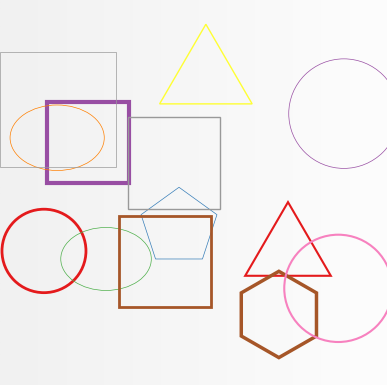[{"shape": "circle", "thickness": 2, "radius": 0.54, "center": [0.113, 0.348]}, {"shape": "triangle", "thickness": 1.5, "radius": 0.64, "center": [0.743, 0.347]}, {"shape": "pentagon", "thickness": 0.5, "radius": 0.51, "center": [0.462, 0.411]}, {"shape": "oval", "thickness": 0.5, "radius": 0.58, "center": [0.274, 0.327]}, {"shape": "square", "thickness": 3, "radius": 0.53, "center": [0.228, 0.63]}, {"shape": "circle", "thickness": 0.5, "radius": 0.71, "center": [0.887, 0.705]}, {"shape": "oval", "thickness": 0.5, "radius": 0.61, "center": [0.148, 0.642]}, {"shape": "triangle", "thickness": 1, "radius": 0.69, "center": [0.531, 0.799]}, {"shape": "square", "thickness": 2, "radius": 0.59, "center": [0.426, 0.321]}, {"shape": "hexagon", "thickness": 2.5, "radius": 0.56, "center": [0.72, 0.183]}, {"shape": "circle", "thickness": 1.5, "radius": 0.7, "center": [0.873, 0.251]}, {"shape": "square", "thickness": 1, "radius": 0.59, "center": [0.449, 0.577]}, {"shape": "square", "thickness": 0.5, "radius": 0.75, "center": [0.149, 0.716]}]